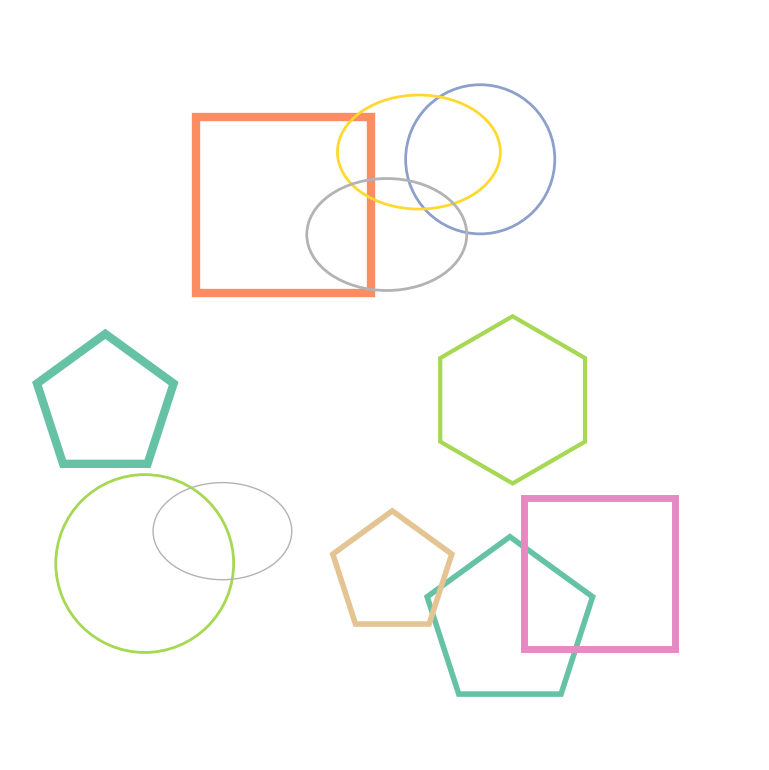[{"shape": "pentagon", "thickness": 3, "radius": 0.47, "center": [0.137, 0.473]}, {"shape": "pentagon", "thickness": 2, "radius": 0.56, "center": [0.662, 0.19]}, {"shape": "square", "thickness": 3, "radius": 0.57, "center": [0.368, 0.734]}, {"shape": "circle", "thickness": 1, "radius": 0.48, "center": [0.624, 0.793]}, {"shape": "square", "thickness": 2.5, "radius": 0.49, "center": [0.778, 0.255]}, {"shape": "hexagon", "thickness": 1.5, "radius": 0.54, "center": [0.666, 0.481]}, {"shape": "circle", "thickness": 1, "radius": 0.58, "center": [0.188, 0.268]}, {"shape": "oval", "thickness": 1, "radius": 0.53, "center": [0.544, 0.803]}, {"shape": "pentagon", "thickness": 2, "radius": 0.41, "center": [0.509, 0.255]}, {"shape": "oval", "thickness": 0.5, "radius": 0.45, "center": [0.289, 0.31]}, {"shape": "oval", "thickness": 1, "radius": 0.52, "center": [0.502, 0.695]}]